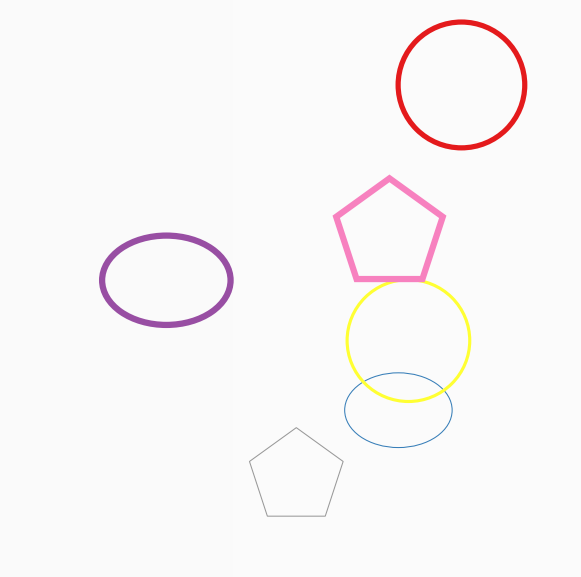[{"shape": "circle", "thickness": 2.5, "radius": 0.54, "center": [0.794, 0.852]}, {"shape": "oval", "thickness": 0.5, "radius": 0.46, "center": [0.685, 0.289]}, {"shape": "oval", "thickness": 3, "radius": 0.55, "center": [0.286, 0.514]}, {"shape": "circle", "thickness": 1.5, "radius": 0.53, "center": [0.703, 0.409]}, {"shape": "pentagon", "thickness": 3, "radius": 0.48, "center": [0.67, 0.594]}, {"shape": "pentagon", "thickness": 0.5, "radius": 0.42, "center": [0.51, 0.174]}]